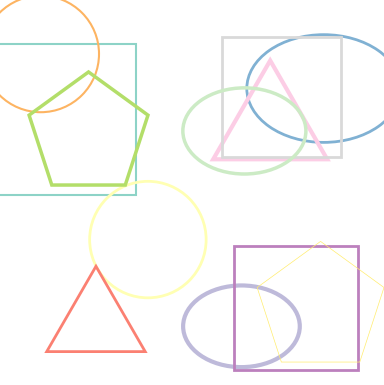[{"shape": "square", "thickness": 1.5, "radius": 0.98, "center": [0.156, 0.69]}, {"shape": "circle", "thickness": 2, "radius": 0.76, "center": [0.384, 0.378]}, {"shape": "oval", "thickness": 3, "radius": 0.76, "center": [0.627, 0.153]}, {"shape": "triangle", "thickness": 2, "radius": 0.74, "center": [0.249, 0.161]}, {"shape": "oval", "thickness": 2, "radius": 1.0, "center": [0.841, 0.77]}, {"shape": "circle", "thickness": 1.5, "radius": 0.76, "center": [0.106, 0.86]}, {"shape": "pentagon", "thickness": 2.5, "radius": 0.81, "center": [0.23, 0.651]}, {"shape": "triangle", "thickness": 3, "radius": 0.86, "center": [0.702, 0.672]}, {"shape": "square", "thickness": 2, "radius": 0.78, "center": [0.731, 0.748]}, {"shape": "square", "thickness": 2, "radius": 0.81, "center": [0.769, 0.2]}, {"shape": "oval", "thickness": 2.5, "radius": 0.8, "center": [0.635, 0.66]}, {"shape": "pentagon", "thickness": 0.5, "radius": 0.87, "center": [0.833, 0.2]}]